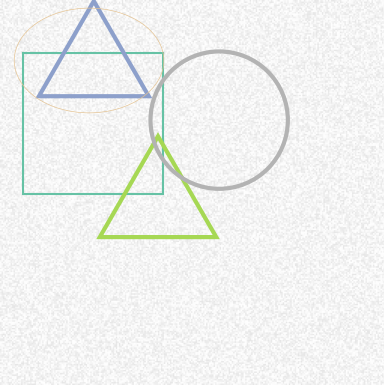[{"shape": "square", "thickness": 1.5, "radius": 0.91, "center": [0.242, 0.679]}, {"shape": "triangle", "thickness": 3, "radius": 0.82, "center": [0.244, 0.832]}, {"shape": "triangle", "thickness": 3, "radius": 0.87, "center": [0.41, 0.471]}, {"shape": "oval", "thickness": 0.5, "radius": 0.97, "center": [0.231, 0.843]}, {"shape": "circle", "thickness": 3, "radius": 0.89, "center": [0.569, 0.688]}]